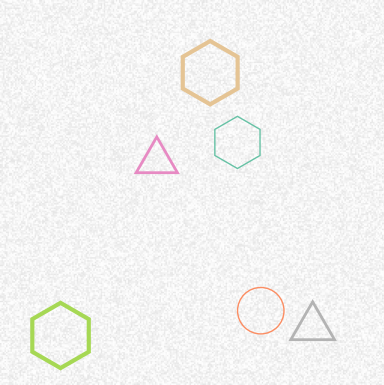[{"shape": "hexagon", "thickness": 1, "radius": 0.34, "center": [0.617, 0.63]}, {"shape": "circle", "thickness": 1, "radius": 0.3, "center": [0.677, 0.193]}, {"shape": "triangle", "thickness": 2, "radius": 0.31, "center": [0.407, 0.582]}, {"shape": "hexagon", "thickness": 3, "radius": 0.42, "center": [0.157, 0.129]}, {"shape": "hexagon", "thickness": 3, "radius": 0.41, "center": [0.546, 0.811]}, {"shape": "triangle", "thickness": 2, "radius": 0.33, "center": [0.812, 0.15]}]